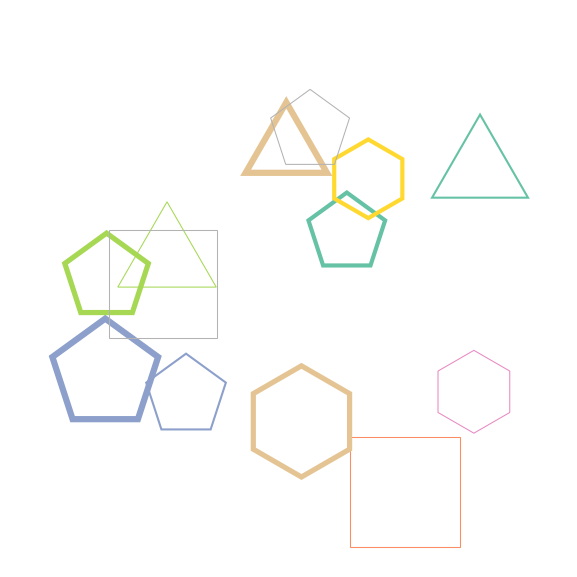[{"shape": "pentagon", "thickness": 2, "radius": 0.35, "center": [0.601, 0.596]}, {"shape": "triangle", "thickness": 1, "radius": 0.48, "center": [0.831, 0.705]}, {"shape": "square", "thickness": 0.5, "radius": 0.47, "center": [0.702, 0.148]}, {"shape": "pentagon", "thickness": 1, "radius": 0.36, "center": [0.322, 0.314]}, {"shape": "pentagon", "thickness": 3, "radius": 0.48, "center": [0.182, 0.351]}, {"shape": "hexagon", "thickness": 0.5, "radius": 0.36, "center": [0.821, 0.321]}, {"shape": "pentagon", "thickness": 2.5, "radius": 0.38, "center": [0.185, 0.519]}, {"shape": "triangle", "thickness": 0.5, "radius": 0.49, "center": [0.289, 0.551]}, {"shape": "hexagon", "thickness": 2, "radius": 0.34, "center": [0.638, 0.69]}, {"shape": "triangle", "thickness": 3, "radius": 0.41, "center": [0.496, 0.741]}, {"shape": "hexagon", "thickness": 2.5, "radius": 0.48, "center": [0.522, 0.269]}, {"shape": "square", "thickness": 0.5, "radius": 0.47, "center": [0.282, 0.507]}, {"shape": "pentagon", "thickness": 0.5, "radius": 0.36, "center": [0.537, 0.773]}]